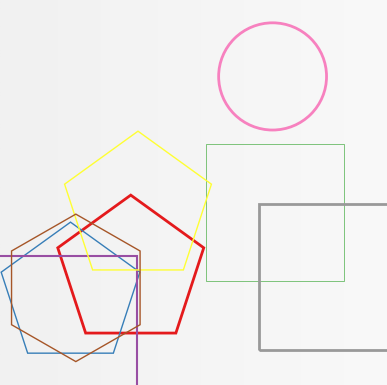[{"shape": "pentagon", "thickness": 2, "radius": 0.99, "center": [0.337, 0.295]}, {"shape": "pentagon", "thickness": 1, "radius": 0.94, "center": [0.182, 0.235]}, {"shape": "square", "thickness": 0.5, "radius": 0.89, "center": [0.709, 0.447]}, {"shape": "square", "thickness": 1.5, "radius": 0.96, "center": [0.161, 0.142]}, {"shape": "pentagon", "thickness": 1, "radius": 1.0, "center": [0.356, 0.46]}, {"shape": "hexagon", "thickness": 1, "radius": 0.96, "center": [0.196, 0.252]}, {"shape": "circle", "thickness": 2, "radius": 0.7, "center": [0.703, 0.801]}, {"shape": "square", "thickness": 2, "radius": 0.95, "center": [0.858, 0.28]}]